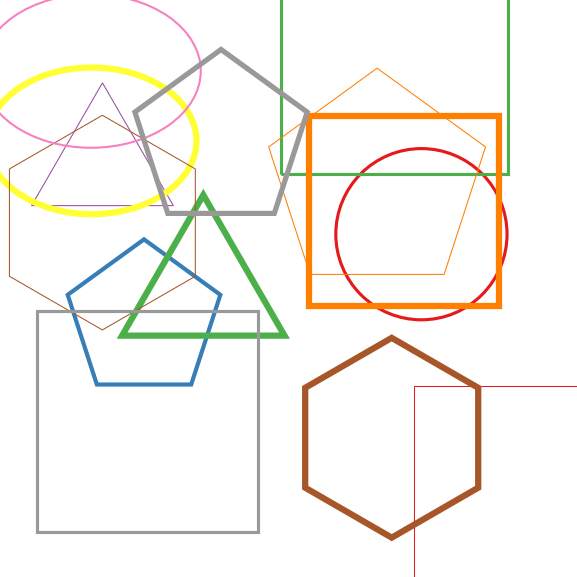[{"shape": "circle", "thickness": 1.5, "radius": 0.74, "center": [0.73, 0.594]}, {"shape": "square", "thickness": 0.5, "radius": 0.86, "center": [0.889, 0.159]}, {"shape": "pentagon", "thickness": 2, "radius": 0.69, "center": [0.249, 0.446]}, {"shape": "triangle", "thickness": 3, "radius": 0.81, "center": [0.352, 0.499]}, {"shape": "square", "thickness": 1.5, "radius": 0.98, "center": [0.683, 0.894]}, {"shape": "triangle", "thickness": 0.5, "radius": 0.71, "center": [0.177, 0.714]}, {"shape": "pentagon", "thickness": 0.5, "radius": 0.99, "center": [0.653, 0.684]}, {"shape": "square", "thickness": 3, "radius": 0.82, "center": [0.7, 0.633]}, {"shape": "oval", "thickness": 3, "radius": 0.91, "center": [0.159, 0.755]}, {"shape": "hexagon", "thickness": 3, "radius": 0.86, "center": [0.678, 0.241]}, {"shape": "hexagon", "thickness": 0.5, "radius": 0.93, "center": [0.177, 0.614]}, {"shape": "oval", "thickness": 1, "radius": 0.95, "center": [0.158, 0.876]}, {"shape": "square", "thickness": 1.5, "radius": 0.96, "center": [0.255, 0.269]}, {"shape": "pentagon", "thickness": 2.5, "radius": 0.78, "center": [0.383, 0.757]}]